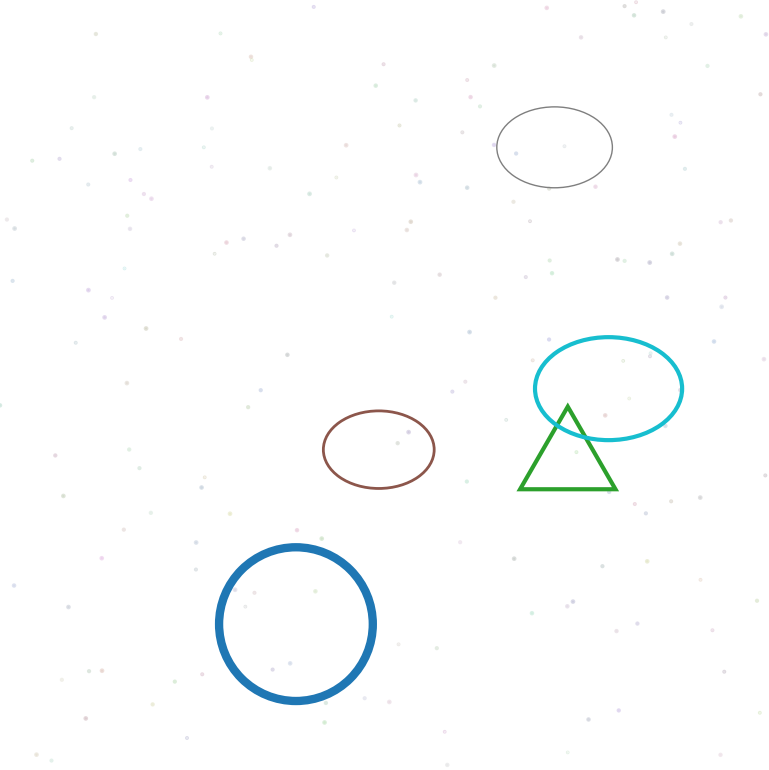[{"shape": "circle", "thickness": 3, "radius": 0.5, "center": [0.384, 0.189]}, {"shape": "triangle", "thickness": 1.5, "radius": 0.36, "center": [0.737, 0.4]}, {"shape": "oval", "thickness": 1, "radius": 0.36, "center": [0.492, 0.416]}, {"shape": "oval", "thickness": 0.5, "radius": 0.38, "center": [0.72, 0.809]}, {"shape": "oval", "thickness": 1.5, "radius": 0.48, "center": [0.79, 0.495]}]